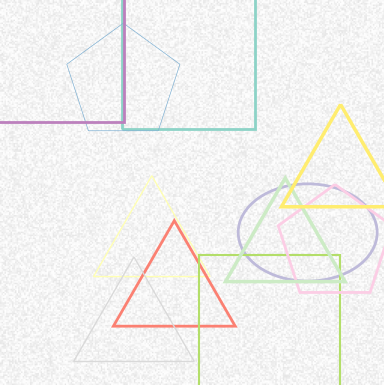[{"shape": "square", "thickness": 2, "radius": 0.87, "center": [0.489, 0.837]}, {"shape": "triangle", "thickness": 1, "radius": 0.87, "center": [0.394, 0.369]}, {"shape": "oval", "thickness": 2, "radius": 0.9, "center": [0.799, 0.396]}, {"shape": "triangle", "thickness": 2, "radius": 0.91, "center": [0.453, 0.244]}, {"shape": "pentagon", "thickness": 0.5, "radius": 0.77, "center": [0.32, 0.785]}, {"shape": "square", "thickness": 1.5, "radius": 0.91, "center": [0.699, 0.155]}, {"shape": "pentagon", "thickness": 2, "radius": 0.78, "center": [0.87, 0.366]}, {"shape": "triangle", "thickness": 1, "radius": 0.9, "center": [0.348, 0.152]}, {"shape": "square", "thickness": 2, "radius": 0.87, "center": [0.147, 0.856]}, {"shape": "triangle", "thickness": 2.5, "radius": 0.9, "center": [0.741, 0.358]}, {"shape": "triangle", "thickness": 2.5, "radius": 0.89, "center": [0.885, 0.552]}]